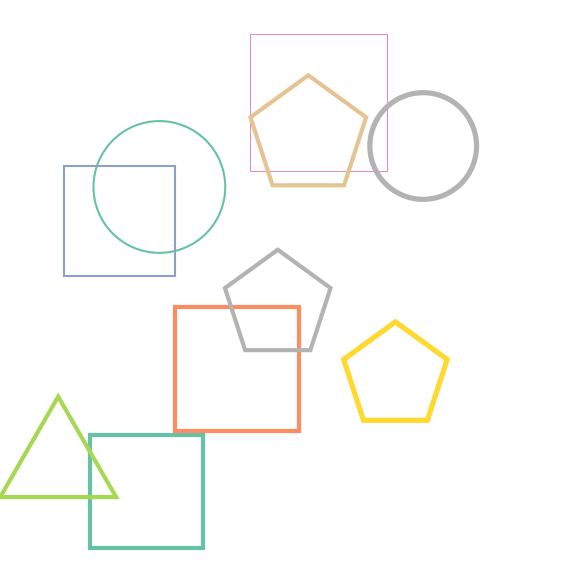[{"shape": "square", "thickness": 2, "radius": 0.49, "center": [0.253, 0.149]}, {"shape": "circle", "thickness": 1, "radius": 0.57, "center": [0.276, 0.675]}, {"shape": "square", "thickness": 2, "radius": 0.54, "center": [0.41, 0.36]}, {"shape": "square", "thickness": 1, "radius": 0.48, "center": [0.207, 0.617]}, {"shape": "square", "thickness": 0.5, "radius": 0.59, "center": [0.552, 0.821]}, {"shape": "triangle", "thickness": 2, "radius": 0.58, "center": [0.101, 0.196]}, {"shape": "pentagon", "thickness": 2.5, "radius": 0.47, "center": [0.685, 0.348]}, {"shape": "pentagon", "thickness": 2, "radius": 0.53, "center": [0.534, 0.763]}, {"shape": "pentagon", "thickness": 2, "radius": 0.48, "center": [0.481, 0.471]}, {"shape": "circle", "thickness": 2.5, "radius": 0.46, "center": [0.733, 0.746]}]